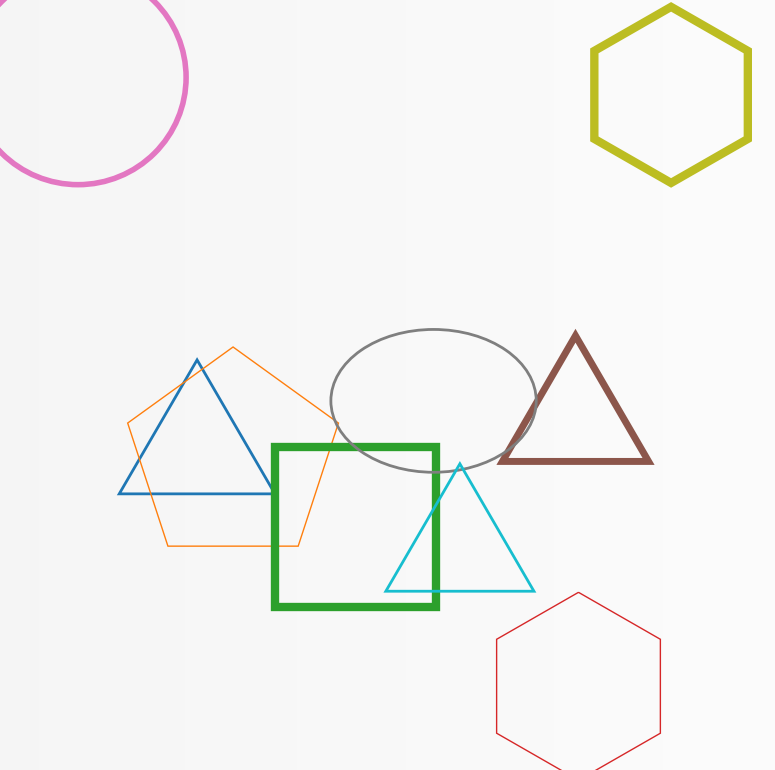[{"shape": "triangle", "thickness": 1, "radius": 0.58, "center": [0.254, 0.417]}, {"shape": "pentagon", "thickness": 0.5, "radius": 0.71, "center": [0.301, 0.406]}, {"shape": "square", "thickness": 3, "radius": 0.52, "center": [0.458, 0.316]}, {"shape": "hexagon", "thickness": 0.5, "radius": 0.61, "center": [0.746, 0.109]}, {"shape": "triangle", "thickness": 2.5, "radius": 0.54, "center": [0.743, 0.455]}, {"shape": "circle", "thickness": 2, "radius": 0.7, "center": [0.101, 0.9]}, {"shape": "oval", "thickness": 1, "radius": 0.66, "center": [0.559, 0.479]}, {"shape": "hexagon", "thickness": 3, "radius": 0.57, "center": [0.866, 0.877]}, {"shape": "triangle", "thickness": 1, "radius": 0.55, "center": [0.593, 0.287]}]